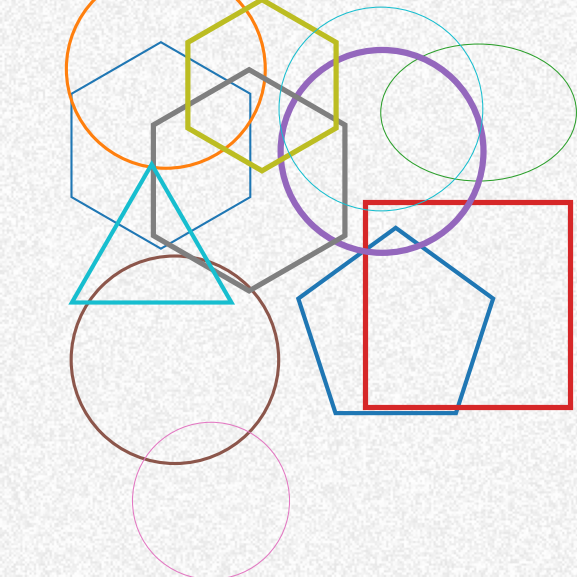[{"shape": "hexagon", "thickness": 1, "radius": 0.89, "center": [0.279, 0.747]}, {"shape": "pentagon", "thickness": 2, "radius": 0.89, "center": [0.685, 0.427]}, {"shape": "circle", "thickness": 1.5, "radius": 0.86, "center": [0.287, 0.88]}, {"shape": "oval", "thickness": 0.5, "radius": 0.85, "center": [0.829, 0.804]}, {"shape": "square", "thickness": 2.5, "radius": 0.88, "center": [0.809, 0.472]}, {"shape": "circle", "thickness": 3, "radius": 0.88, "center": [0.662, 0.737]}, {"shape": "circle", "thickness": 1.5, "radius": 0.9, "center": [0.303, 0.376]}, {"shape": "circle", "thickness": 0.5, "radius": 0.68, "center": [0.365, 0.132]}, {"shape": "hexagon", "thickness": 2.5, "radius": 0.96, "center": [0.431, 0.687]}, {"shape": "hexagon", "thickness": 2.5, "radius": 0.74, "center": [0.454, 0.852]}, {"shape": "circle", "thickness": 0.5, "radius": 0.88, "center": [0.66, 0.81]}, {"shape": "triangle", "thickness": 2, "radius": 0.8, "center": [0.263, 0.555]}]